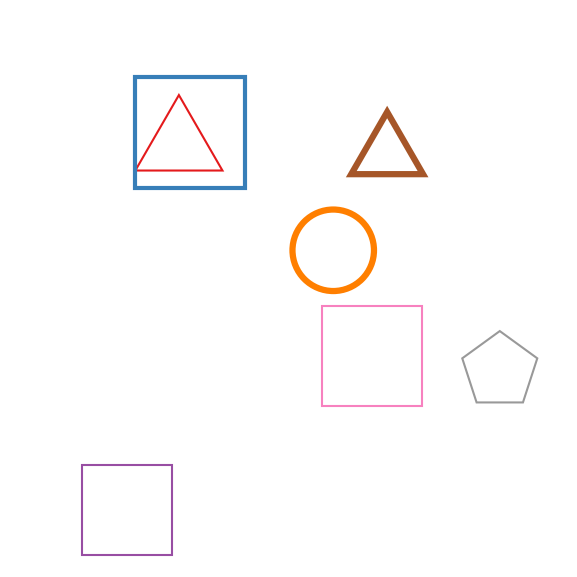[{"shape": "triangle", "thickness": 1, "radius": 0.44, "center": [0.31, 0.747]}, {"shape": "square", "thickness": 2, "radius": 0.48, "center": [0.329, 0.769]}, {"shape": "square", "thickness": 1, "radius": 0.39, "center": [0.221, 0.117]}, {"shape": "circle", "thickness": 3, "radius": 0.35, "center": [0.577, 0.566]}, {"shape": "triangle", "thickness": 3, "radius": 0.36, "center": [0.67, 0.733]}, {"shape": "square", "thickness": 1, "radius": 0.43, "center": [0.644, 0.383]}, {"shape": "pentagon", "thickness": 1, "radius": 0.34, "center": [0.865, 0.358]}]